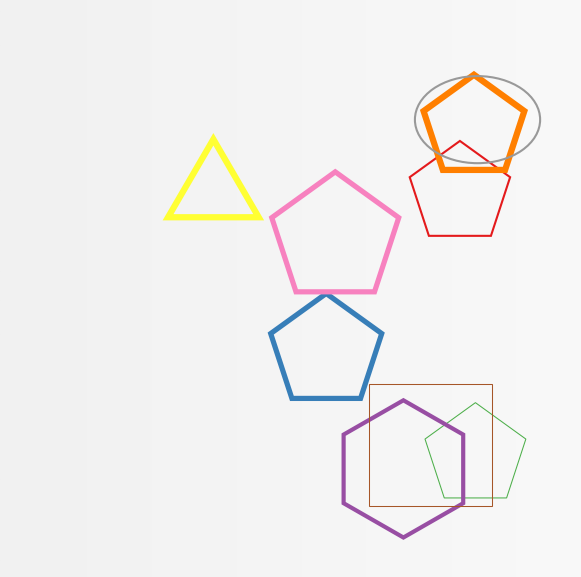[{"shape": "pentagon", "thickness": 1, "radius": 0.45, "center": [0.791, 0.664]}, {"shape": "pentagon", "thickness": 2.5, "radius": 0.5, "center": [0.561, 0.391]}, {"shape": "pentagon", "thickness": 0.5, "radius": 0.46, "center": [0.818, 0.211]}, {"shape": "hexagon", "thickness": 2, "radius": 0.59, "center": [0.694, 0.187]}, {"shape": "pentagon", "thickness": 3, "radius": 0.46, "center": [0.815, 0.779]}, {"shape": "triangle", "thickness": 3, "radius": 0.45, "center": [0.367, 0.668]}, {"shape": "square", "thickness": 0.5, "radius": 0.53, "center": [0.74, 0.228]}, {"shape": "pentagon", "thickness": 2.5, "radius": 0.57, "center": [0.577, 0.587]}, {"shape": "oval", "thickness": 1, "radius": 0.54, "center": [0.822, 0.792]}]